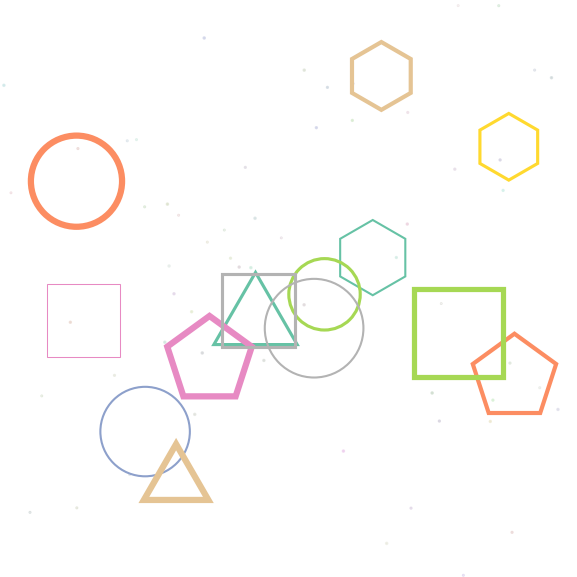[{"shape": "triangle", "thickness": 1.5, "radius": 0.42, "center": [0.442, 0.444]}, {"shape": "hexagon", "thickness": 1, "radius": 0.33, "center": [0.645, 0.553]}, {"shape": "pentagon", "thickness": 2, "radius": 0.38, "center": [0.891, 0.345]}, {"shape": "circle", "thickness": 3, "radius": 0.39, "center": [0.132, 0.685]}, {"shape": "circle", "thickness": 1, "radius": 0.39, "center": [0.251, 0.252]}, {"shape": "square", "thickness": 0.5, "radius": 0.32, "center": [0.144, 0.444]}, {"shape": "pentagon", "thickness": 3, "radius": 0.38, "center": [0.363, 0.375]}, {"shape": "square", "thickness": 2.5, "radius": 0.38, "center": [0.794, 0.422]}, {"shape": "circle", "thickness": 1.5, "radius": 0.31, "center": [0.562, 0.489]}, {"shape": "hexagon", "thickness": 1.5, "radius": 0.29, "center": [0.881, 0.745]}, {"shape": "hexagon", "thickness": 2, "radius": 0.29, "center": [0.66, 0.868]}, {"shape": "triangle", "thickness": 3, "radius": 0.32, "center": [0.305, 0.166]}, {"shape": "circle", "thickness": 1, "radius": 0.43, "center": [0.544, 0.431]}, {"shape": "square", "thickness": 1.5, "radius": 0.32, "center": [0.448, 0.462]}]